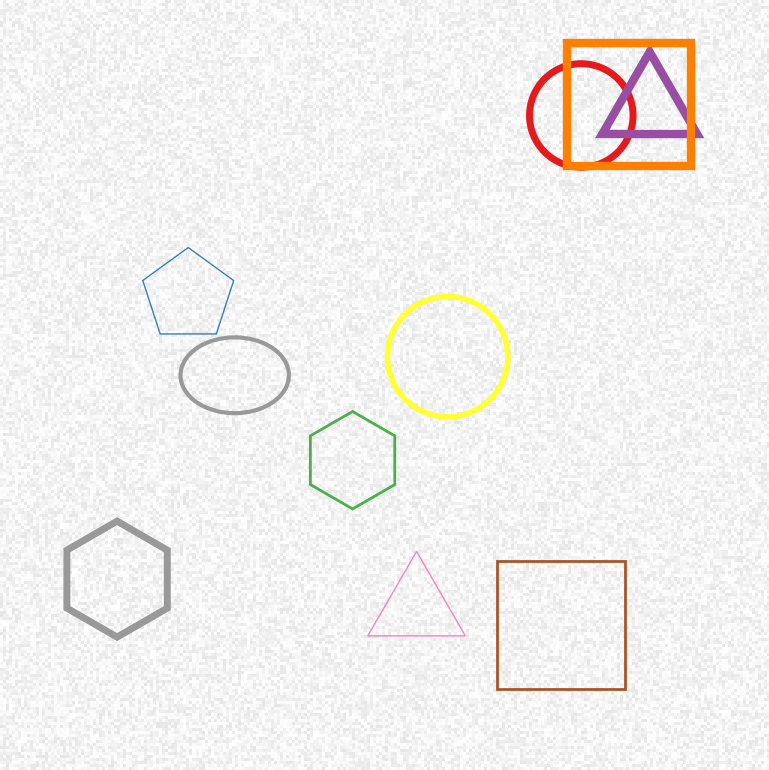[{"shape": "circle", "thickness": 2.5, "radius": 0.34, "center": [0.755, 0.85]}, {"shape": "pentagon", "thickness": 0.5, "radius": 0.31, "center": [0.244, 0.616]}, {"shape": "hexagon", "thickness": 1, "radius": 0.32, "center": [0.458, 0.402]}, {"shape": "triangle", "thickness": 3, "radius": 0.36, "center": [0.844, 0.862]}, {"shape": "square", "thickness": 3, "radius": 0.4, "center": [0.817, 0.864]}, {"shape": "circle", "thickness": 2, "radius": 0.39, "center": [0.581, 0.537]}, {"shape": "square", "thickness": 1, "radius": 0.41, "center": [0.729, 0.189]}, {"shape": "triangle", "thickness": 0.5, "radius": 0.37, "center": [0.541, 0.211]}, {"shape": "oval", "thickness": 1.5, "radius": 0.35, "center": [0.305, 0.513]}, {"shape": "hexagon", "thickness": 2.5, "radius": 0.38, "center": [0.152, 0.248]}]